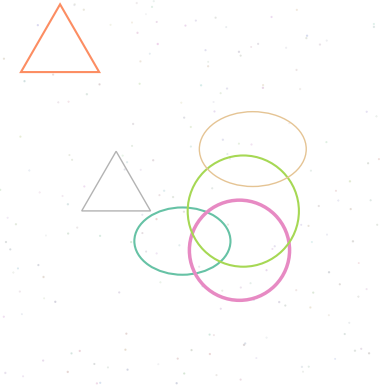[{"shape": "oval", "thickness": 1.5, "radius": 0.62, "center": [0.474, 0.374]}, {"shape": "triangle", "thickness": 1.5, "radius": 0.59, "center": [0.156, 0.871]}, {"shape": "circle", "thickness": 2.5, "radius": 0.65, "center": [0.622, 0.35]}, {"shape": "circle", "thickness": 1.5, "radius": 0.72, "center": [0.632, 0.452]}, {"shape": "oval", "thickness": 1, "radius": 0.69, "center": [0.657, 0.613]}, {"shape": "triangle", "thickness": 1, "radius": 0.52, "center": [0.302, 0.504]}]